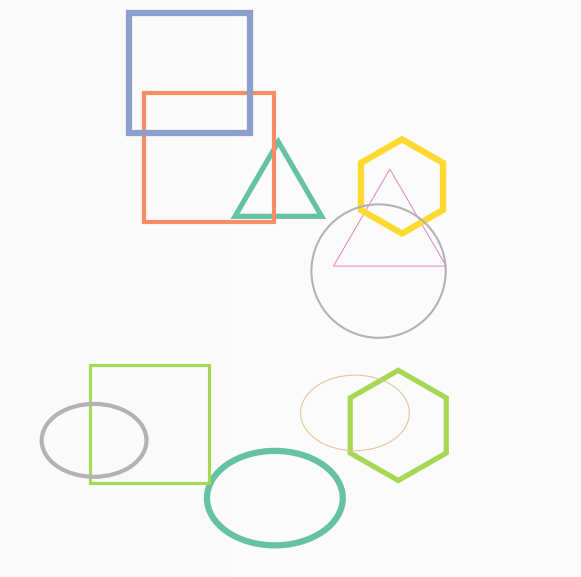[{"shape": "triangle", "thickness": 2.5, "radius": 0.43, "center": [0.479, 0.668]}, {"shape": "oval", "thickness": 3, "radius": 0.58, "center": [0.473, 0.137]}, {"shape": "square", "thickness": 2, "radius": 0.56, "center": [0.359, 0.726]}, {"shape": "square", "thickness": 3, "radius": 0.52, "center": [0.326, 0.872]}, {"shape": "triangle", "thickness": 0.5, "radius": 0.56, "center": [0.671, 0.594]}, {"shape": "hexagon", "thickness": 2.5, "radius": 0.48, "center": [0.685, 0.262]}, {"shape": "square", "thickness": 1.5, "radius": 0.51, "center": [0.257, 0.264]}, {"shape": "hexagon", "thickness": 3, "radius": 0.41, "center": [0.692, 0.676]}, {"shape": "oval", "thickness": 0.5, "radius": 0.47, "center": [0.611, 0.284]}, {"shape": "oval", "thickness": 2, "radius": 0.45, "center": [0.162, 0.237]}, {"shape": "circle", "thickness": 1, "radius": 0.58, "center": [0.651, 0.53]}]